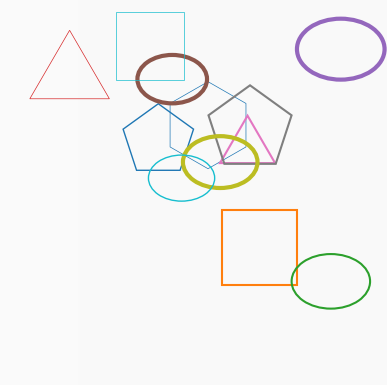[{"shape": "hexagon", "thickness": 0.5, "radius": 0.57, "center": [0.537, 0.675]}, {"shape": "pentagon", "thickness": 1, "radius": 0.48, "center": [0.409, 0.635]}, {"shape": "square", "thickness": 1.5, "radius": 0.49, "center": [0.669, 0.358]}, {"shape": "oval", "thickness": 1.5, "radius": 0.51, "center": [0.854, 0.269]}, {"shape": "triangle", "thickness": 0.5, "radius": 0.59, "center": [0.18, 0.803]}, {"shape": "oval", "thickness": 3, "radius": 0.57, "center": [0.879, 0.872]}, {"shape": "oval", "thickness": 3, "radius": 0.45, "center": [0.444, 0.794]}, {"shape": "triangle", "thickness": 1.5, "radius": 0.41, "center": [0.639, 0.617]}, {"shape": "pentagon", "thickness": 1.5, "radius": 0.56, "center": [0.645, 0.666]}, {"shape": "oval", "thickness": 3, "radius": 0.48, "center": [0.568, 0.579]}, {"shape": "square", "thickness": 0.5, "radius": 0.44, "center": [0.388, 0.881]}, {"shape": "oval", "thickness": 1, "radius": 0.43, "center": [0.469, 0.537]}]